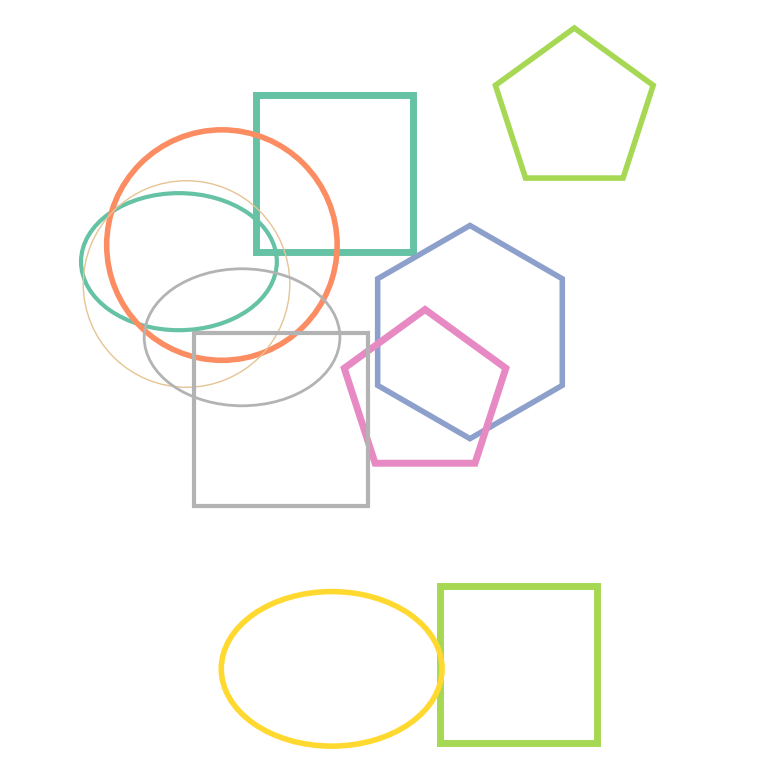[{"shape": "square", "thickness": 2.5, "radius": 0.51, "center": [0.434, 0.775]}, {"shape": "oval", "thickness": 1.5, "radius": 0.64, "center": [0.232, 0.66]}, {"shape": "circle", "thickness": 2, "radius": 0.75, "center": [0.288, 0.682]}, {"shape": "hexagon", "thickness": 2, "radius": 0.69, "center": [0.61, 0.569]}, {"shape": "pentagon", "thickness": 2.5, "radius": 0.55, "center": [0.552, 0.488]}, {"shape": "square", "thickness": 2.5, "radius": 0.51, "center": [0.674, 0.137]}, {"shape": "pentagon", "thickness": 2, "radius": 0.54, "center": [0.746, 0.856]}, {"shape": "oval", "thickness": 2, "radius": 0.72, "center": [0.431, 0.131]}, {"shape": "circle", "thickness": 0.5, "radius": 0.67, "center": [0.242, 0.631]}, {"shape": "square", "thickness": 1.5, "radius": 0.56, "center": [0.365, 0.455]}, {"shape": "oval", "thickness": 1, "radius": 0.64, "center": [0.314, 0.562]}]